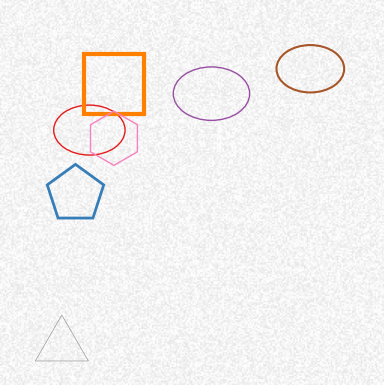[{"shape": "oval", "thickness": 1, "radius": 0.46, "center": [0.232, 0.662]}, {"shape": "pentagon", "thickness": 2, "radius": 0.39, "center": [0.196, 0.496]}, {"shape": "oval", "thickness": 1, "radius": 0.5, "center": [0.549, 0.757]}, {"shape": "square", "thickness": 3, "radius": 0.39, "center": [0.297, 0.782]}, {"shape": "oval", "thickness": 1.5, "radius": 0.44, "center": [0.806, 0.821]}, {"shape": "hexagon", "thickness": 1, "radius": 0.35, "center": [0.296, 0.641]}, {"shape": "triangle", "thickness": 0.5, "radius": 0.4, "center": [0.161, 0.102]}]